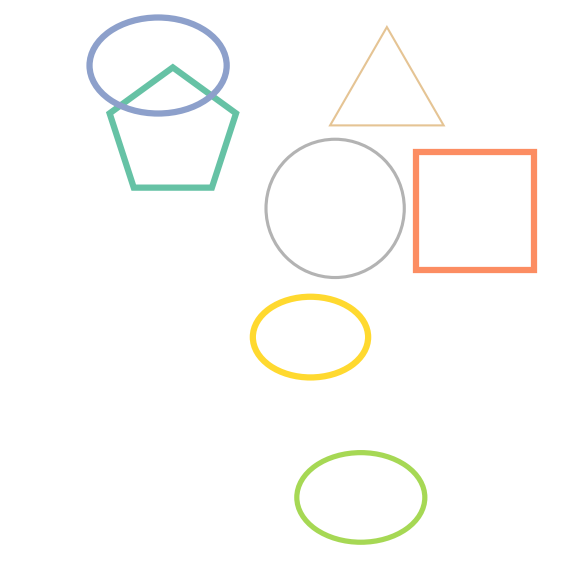[{"shape": "pentagon", "thickness": 3, "radius": 0.58, "center": [0.299, 0.767]}, {"shape": "square", "thickness": 3, "radius": 0.51, "center": [0.822, 0.634]}, {"shape": "oval", "thickness": 3, "radius": 0.59, "center": [0.274, 0.886]}, {"shape": "oval", "thickness": 2.5, "radius": 0.55, "center": [0.625, 0.138]}, {"shape": "oval", "thickness": 3, "radius": 0.5, "center": [0.538, 0.415]}, {"shape": "triangle", "thickness": 1, "radius": 0.57, "center": [0.67, 0.839]}, {"shape": "circle", "thickness": 1.5, "radius": 0.6, "center": [0.58, 0.638]}]